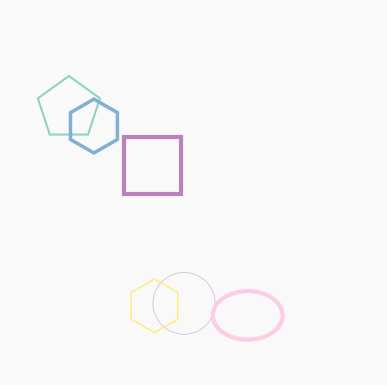[{"shape": "pentagon", "thickness": 1.5, "radius": 0.42, "center": [0.178, 0.719]}, {"shape": "circle", "thickness": 0.5, "radius": 0.4, "center": [0.475, 0.212]}, {"shape": "hexagon", "thickness": 2.5, "radius": 0.35, "center": [0.242, 0.673]}, {"shape": "oval", "thickness": 3, "radius": 0.45, "center": [0.639, 0.181]}, {"shape": "square", "thickness": 3, "radius": 0.37, "center": [0.393, 0.569]}, {"shape": "hexagon", "thickness": 1, "radius": 0.35, "center": [0.399, 0.206]}]